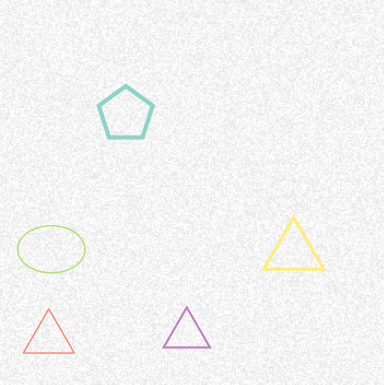[{"shape": "pentagon", "thickness": 3, "radius": 0.37, "center": [0.327, 0.703]}, {"shape": "triangle", "thickness": 1, "radius": 0.38, "center": [0.127, 0.121]}, {"shape": "oval", "thickness": 1, "radius": 0.44, "center": [0.133, 0.352]}, {"shape": "triangle", "thickness": 1.5, "radius": 0.35, "center": [0.485, 0.132]}, {"shape": "triangle", "thickness": 2, "radius": 0.45, "center": [0.763, 0.346]}]